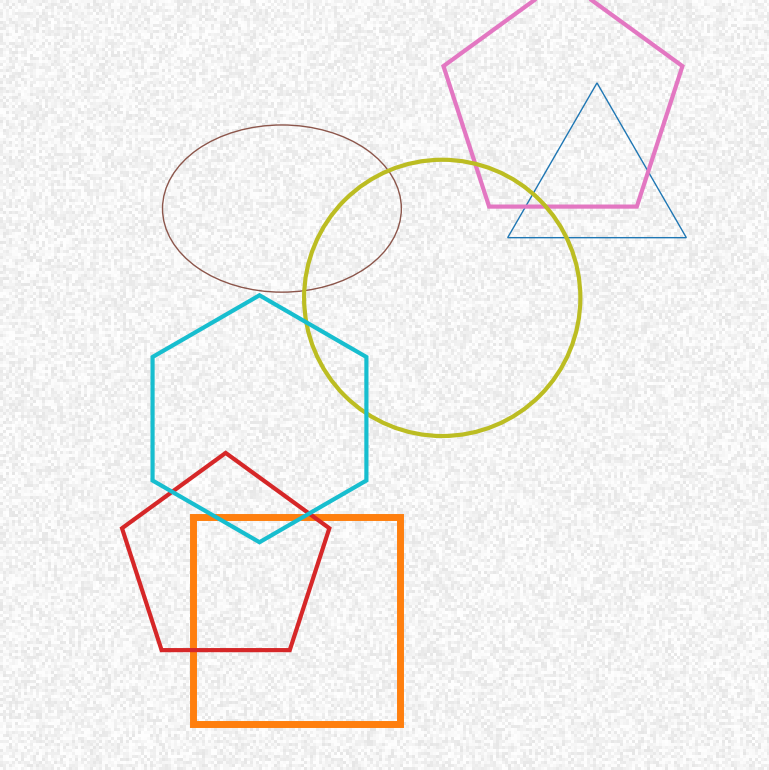[{"shape": "triangle", "thickness": 0.5, "radius": 0.67, "center": [0.775, 0.758]}, {"shape": "square", "thickness": 2.5, "radius": 0.67, "center": [0.385, 0.194]}, {"shape": "pentagon", "thickness": 1.5, "radius": 0.71, "center": [0.293, 0.27]}, {"shape": "oval", "thickness": 0.5, "radius": 0.78, "center": [0.366, 0.729]}, {"shape": "pentagon", "thickness": 1.5, "radius": 0.82, "center": [0.731, 0.864]}, {"shape": "circle", "thickness": 1.5, "radius": 0.9, "center": [0.574, 0.613]}, {"shape": "hexagon", "thickness": 1.5, "radius": 0.8, "center": [0.337, 0.456]}]